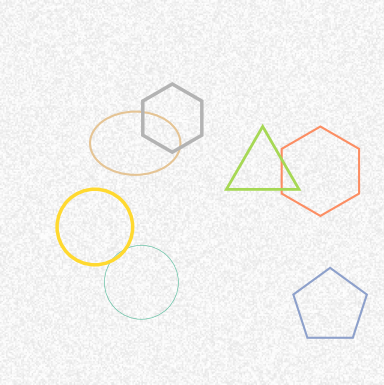[{"shape": "circle", "thickness": 0.5, "radius": 0.48, "center": [0.367, 0.267]}, {"shape": "hexagon", "thickness": 1.5, "radius": 0.58, "center": [0.832, 0.555]}, {"shape": "pentagon", "thickness": 1.5, "radius": 0.5, "center": [0.857, 0.204]}, {"shape": "triangle", "thickness": 2, "radius": 0.54, "center": [0.682, 0.563]}, {"shape": "circle", "thickness": 2.5, "radius": 0.49, "center": [0.246, 0.41]}, {"shape": "oval", "thickness": 1.5, "radius": 0.59, "center": [0.351, 0.628]}, {"shape": "hexagon", "thickness": 2.5, "radius": 0.44, "center": [0.448, 0.693]}]